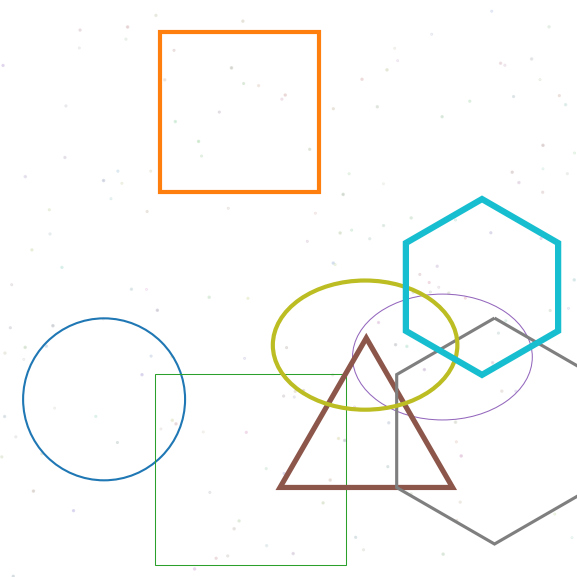[{"shape": "circle", "thickness": 1, "radius": 0.7, "center": [0.18, 0.308]}, {"shape": "square", "thickness": 2, "radius": 0.69, "center": [0.415, 0.805]}, {"shape": "square", "thickness": 0.5, "radius": 0.83, "center": [0.433, 0.186]}, {"shape": "oval", "thickness": 0.5, "radius": 0.78, "center": [0.766, 0.381]}, {"shape": "triangle", "thickness": 2.5, "radius": 0.86, "center": [0.634, 0.241]}, {"shape": "hexagon", "thickness": 1.5, "radius": 0.98, "center": [0.856, 0.253]}, {"shape": "oval", "thickness": 2, "radius": 0.8, "center": [0.632, 0.402]}, {"shape": "hexagon", "thickness": 3, "radius": 0.76, "center": [0.835, 0.502]}]